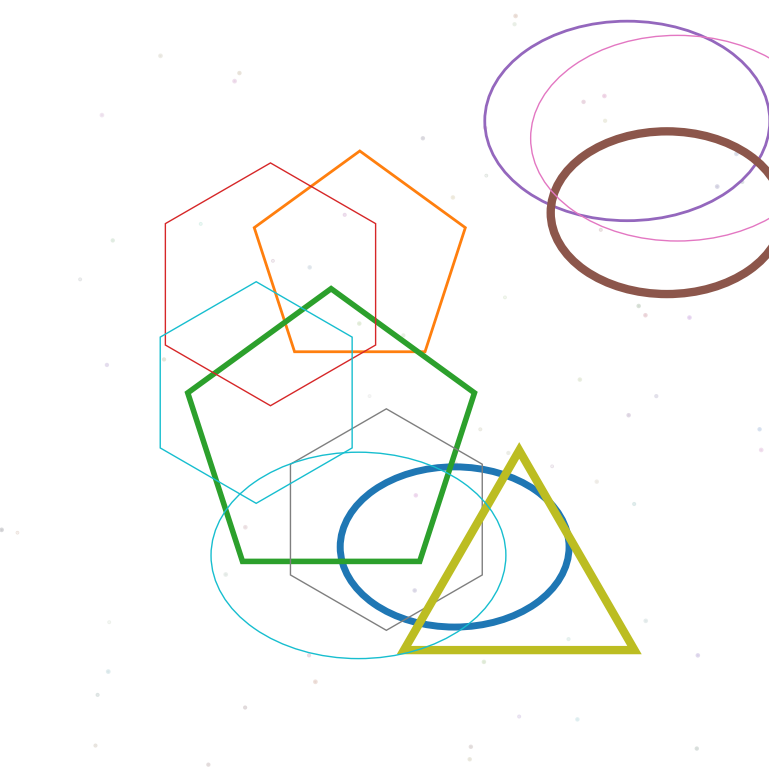[{"shape": "oval", "thickness": 2.5, "radius": 0.74, "center": [0.59, 0.29]}, {"shape": "pentagon", "thickness": 1, "radius": 0.72, "center": [0.467, 0.66]}, {"shape": "pentagon", "thickness": 2, "radius": 0.98, "center": [0.43, 0.429]}, {"shape": "hexagon", "thickness": 0.5, "radius": 0.79, "center": [0.351, 0.631]}, {"shape": "oval", "thickness": 1, "radius": 0.93, "center": [0.815, 0.843]}, {"shape": "oval", "thickness": 3, "radius": 0.75, "center": [0.866, 0.724]}, {"shape": "oval", "thickness": 0.5, "radius": 0.95, "center": [0.88, 0.821]}, {"shape": "hexagon", "thickness": 0.5, "radius": 0.72, "center": [0.502, 0.325]}, {"shape": "triangle", "thickness": 3, "radius": 0.86, "center": [0.674, 0.242]}, {"shape": "oval", "thickness": 0.5, "radius": 0.96, "center": [0.466, 0.279]}, {"shape": "hexagon", "thickness": 0.5, "radius": 0.72, "center": [0.333, 0.49]}]